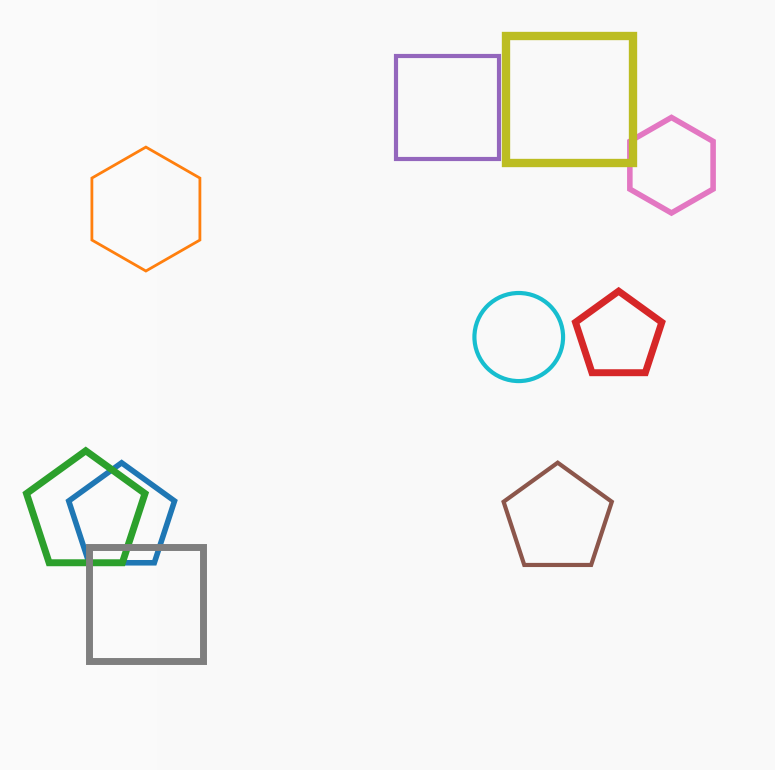[{"shape": "pentagon", "thickness": 2, "radius": 0.36, "center": [0.157, 0.327]}, {"shape": "hexagon", "thickness": 1, "radius": 0.4, "center": [0.188, 0.729]}, {"shape": "pentagon", "thickness": 2.5, "radius": 0.4, "center": [0.111, 0.334]}, {"shape": "pentagon", "thickness": 2.5, "radius": 0.29, "center": [0.798, 0.563]}, {"shape": "square", "thickness": 1.5, "radius": 0.33, "center": [0.577, 0.861]}, {"shape": "pentagon", "thickness": 1.5, "radius": 0.37, "center": [0.72, 0.326]}, {"shape": "hexagon", "thickness": 2, "radius": 0.31, "center": [0.866, 0.785]}, {"shape": "square", "thickness": 2.5, "radius": 0.37, "center": [0.189, 0.216]}, {"shape": "square", "thickness": 3, "radius": 0.41, "center": [0.735, 0.87]}, {"shape": "circle", "thickness": 1.5, "radius": 0.29, "center": [0.669, 0.562]}]